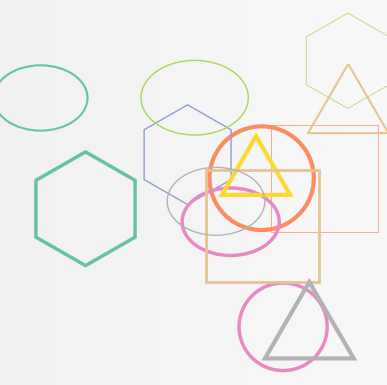[{"shape": "oval", "thickness": 1.5, "radius": 0.61, "center": [0.105, 0.746]}, {"shape": "hexagon", "thickness": 2.5, "radius": 0.74, "center": [0.221, 0.458]}, {"shape": "square", "thickness": 0.5, "radius": 0.69, "center": [0.837, 0.536]}, {"shape": "circle", "thickness": 3, "radius": 0.67, "center": [0.675, 0.537]}, {"shape": "hexagon", "thickness": 1, "radius": 0.65, "center": [0.484, 0.598]}, {"shape": "circle", "thickness": 2.5, "radius": 0.57, "center": [0.731, 0.151]}, {"shape": "oval", "thickness": 2.5, "radius": 0.63, "center": [0.595, 0.424]}, {"shape": "hexagon", "thickness": 0.5, "radius": 0.62, "center": [0.898, 0.842]}, {"shape": "oval", "thickness": 1, "radius": 0.69, "center": [0.502, 0.746]}, {"shape": "triangle", "thickness": 3, "radius": 0.51, "center": [0.661, 0.545]}, {"shape": "square", "thickness": 2, "radius": 0.73, "center": [0.677, 0.413]}, {"shape": "triangle", "thickness": 1.5, "radius": 0.6, "center": [0.899, 0.714]}, {"shape": "oval", "thickness": 1, "radius": 0.63, "center": [0.557, 0.477]}, {"shape": "triangle", "thickness": 3, "radius": 0.66, "center": [0.798, 0.135]}]